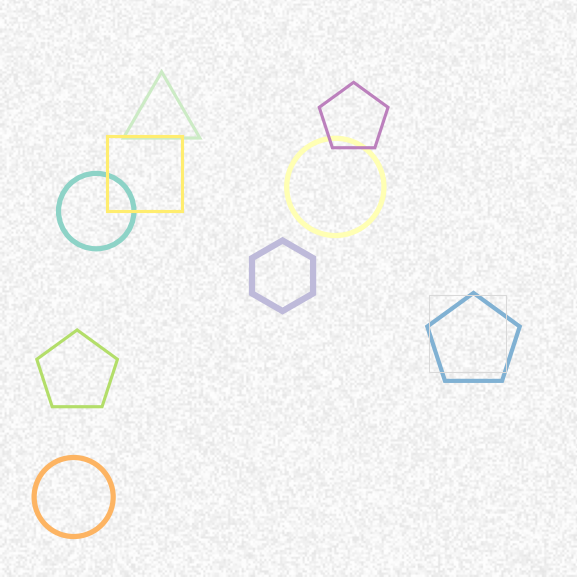[{"shape": "circle", "thickness": 2.5, "radius": 0.33, "center": [0.167, 0.634]}, {"shape": "circle", "thickness": 2.5, "radius": 0.42, "center": [0.581, 0.675]}, {"shape": "hexagon", "thickness": 3, "radius": 0.31, "center": [0.489, 0.522]}, {"shape": "pentagon", "thickness": 2, "radius": 0.42, "center": [0.82, 0.408]}, {"shape": "circle", "thickness": 2.5, "radius": 0.34, "center": [0.128, 0.139]}, {"shape": "pentagon", "thickness": 1.5, "radius": 0.37, "center": [0.134, 0.354]}, {"shape": "square", "thickness": 0.5, "radius": 0.33, "center": [0.809, 0.422]}, {"shape": "pentagon", "thickness": 1.5, "radius": 0.31, "center": [0.612, 0.794]}, {"shape": "triangle", "thickness": 1.5, "radius": 0.38, "center": [0.28, 0.798]}, {"shape": "square", "thickness": 1.5, "radius": 0.33, "center": [0.25, 0.699]}]